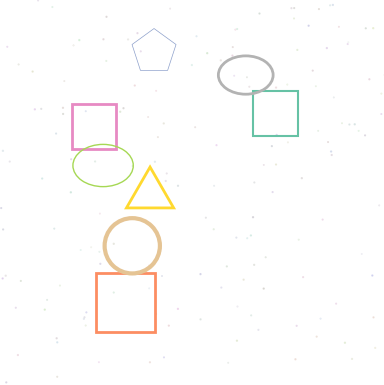[{"shape": "square", "thickness": 1.5, "radius": 0.29, "center": [0.715, 0.706]}, {"shape": "square", "thickness": 2, "radius": 0.38, "center": [0.326, 0.214]}, {"shape": "pentagon", "thickness": 0.5, "radius": 0.3, "center": [0.4, 0.866]}, {"shape": "square", "thickness": 2, "radius": 0.29, "center": [0.244, 0.672]}, {"shape": "oval", "thickness": 1, "radius": 0.39, "center": [0.268, 0.57]}, {"shape": "triangle", "thickness": 2, "radius": 0.35, "center": [0.39, 0.495]}, {"shape": "circle", "thickness": 3, "radius": 0.36, "center": [0.344, 0.362]}, {"shape": "oval", "thickness": 2, "radius": 0.36, "center": [0.638, 0.805]}]